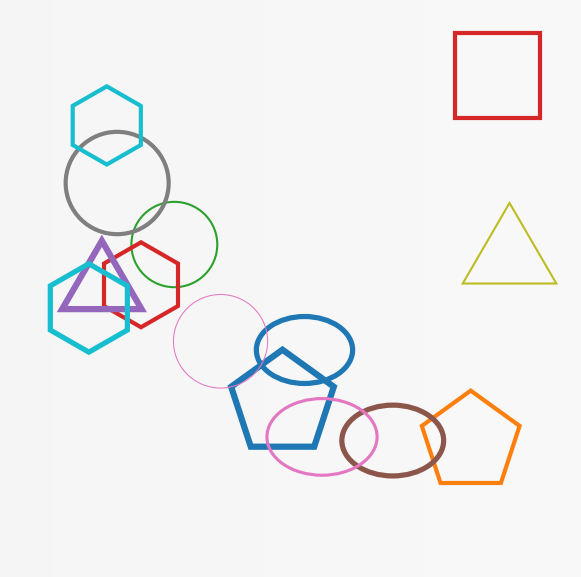[{"shape": "pentagon", "thickness": 3, "radius": 0.46, "center": [0.486, 0.301]}, {"shape": "oval", "thickness": 2.5, "radius": 0.41, "center": [0.524, 0.393]}, {"shape": "pentagon", "thickness": 2, "radius": 0.44, "center": [0.81, 0.234]}, {"shape": "circle", "thickness": 1, "radius": 0.37, "center": [0.3, 0.576]}, {"shape": "square", "thickness": 2, "radius": 0.37, "center": [0.856, 0.869]}, {"shape": "hexagon", "thickness": 2, "radius": 0.37, "center": [0.243, 0.506]}, {"shape": "triangle", "thickness": 3, "radius": 0.39, "center": [0.175, 0.503]}, {"shape": "oval", "thickness": 2.5, "radius": 0.44, "center": [0.676, 0.236]}, {"shape": "oval", "thickness": 1.5, "radius": 0.47, "center": [0.554, 0.243]}, {"shape": "circle", "thickness": 0.5, "radius": 0.4, "center": [0.379, 0.408]}, {"shape": "circle", "thickness": 2, "radius": 0.44, "center": [0.202, 0.682]}, {"shape": "triangle", "thickness": 1, "radius": 0.46, "center": [0.877, 0.555]}, {"shape": "hexagon", "thickness": 2.5, "radius": 0.38, "center": [0.153, 0.466]}, {"shape": "hexagon", "thickness": 2, "radius": 0.34, "center": [0.184, 0.782]}]